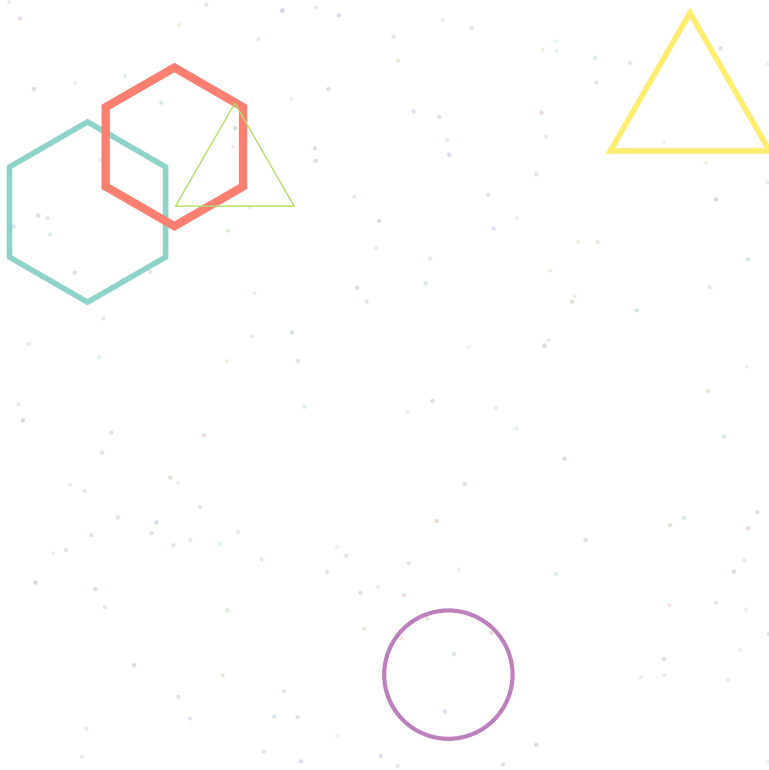[{"shape": "hexagon", "thickness": 2, "radius": 0.59, "center": [0.114, 0.725]}, {"shape": "hexagon", "thickness": 3, "radius": 0.52, "center": [0.226, 0.809]}, {"shape": "triangle", "thickness": 0.5, "radius": 0.45, "center": [0.305, 0.777]}, {"shape": "circle", "thickness": 1.5, "radius": 0.42, "center": [0.582, 0.124]}, {"shape": "triangle", "thickness": 2, "radius": 0.6, "center": [0.896, 0.864]}]